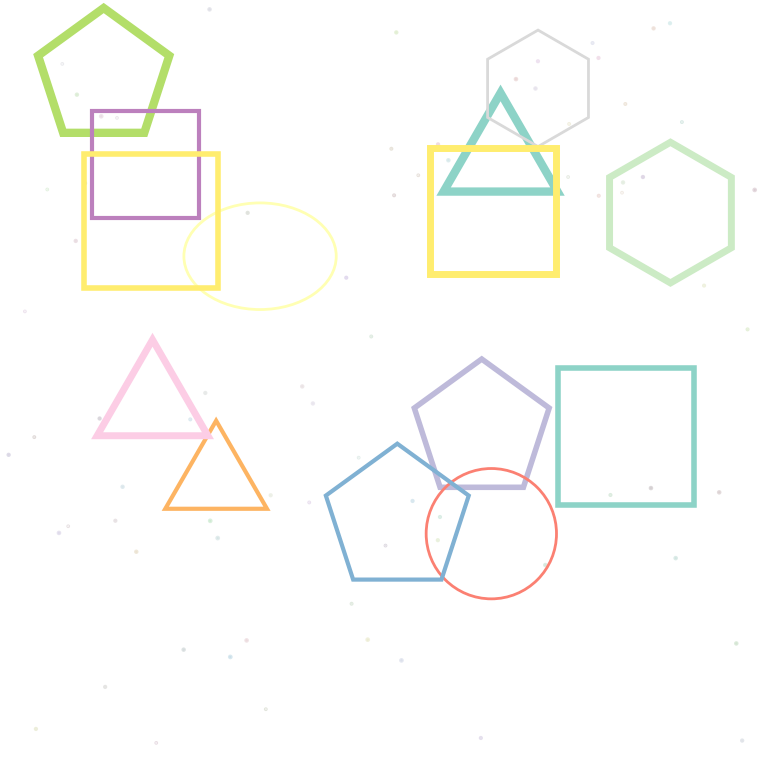[{"shape": "square", "thickness": 2, "radius": 0.44, "center": [0.814, 0.433]}, {"shape": "triangle", "thickness": 3, "radius": 0.43, "center": [0.65, 0.794]}, {"shape": "oval", "thickness": 1, "radius": 0.49, "center": [0.338, 0.667]}, {"shape": "pentagon", "thickness": 2, "radius": 0.46, "center": [0.626, 0.442]}, {"shape": "circle", "thickness": 1, "radius": 0.42, "center": [0.638, 0.307]}, {"shape": "pentagon", "thickness": 1.5, "radius": 0.49, "center": [0.516, 0.326]}, {"shape": "triangle", "thickness": 1.5, "radius": 0.38, "center": [0.281, 0.377]}, {"shape": "pentagon", "thickness": 3, "radius": 0.45, "center": [0.135, 0.9]}, {"shape": "triangle", "thickness": 2.5, "radius": 0.42, "center": [0.198, 0.476]}, {"shape": "hexagon", "thickness": 1, "radius": 0.38, "center": [0.699, 0.885]}, {"shape": "square", "thickness": 1.5, "radius": 0.35, "center": [0.189, 0.786]}, {"shape": "hexagon", "thickness": 2.5, "radius": 0.46, "center": [0.871, 0.724]}, {"shape": "square", "thickness": 2, "radius": 0.43, "center": [0.196, 0.713]}, {"shape": "square", "thickness": 2.5, "radius": 0.41, "center": [0.64, 0.726]}]